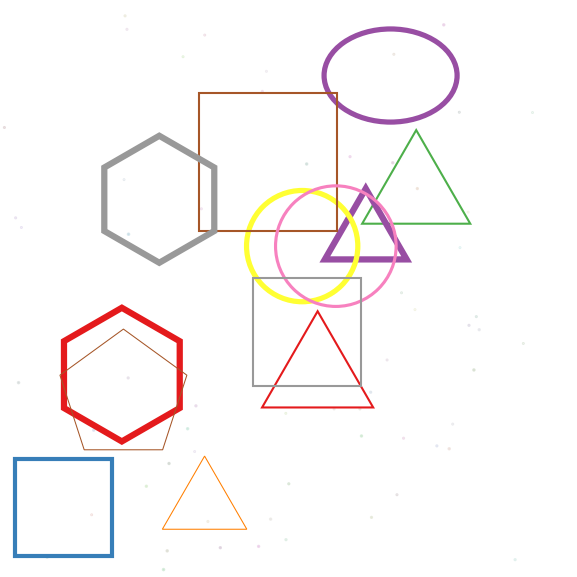[{"shape": "hexagon", "thickness": 3, "radius": 0.58, "center": [0.211, 0.35]}, {"shape": "triangle", "thickness": 1, "radius": 0.56, "center": [0.55, 0.349]}, {"shape": "square", "thickness": 2, "radius": 0.42, "center": [0.11, 0.121]}, {"shape": "triangle", "thickness": 1, "radius": 0.54, "center": [0.721, 0.666]}, {"shape": "triangle", "thickness": 3, "radius": 0.41, "center": [0.633, 0.591]}, {"shape": "oval", "thickness": 2.5, "radius": 0.58, "center": [0.676, 0.868]}, {"shape": "triangle", "thickness": 0.5, "radius": 0.42, "center": [0.354, 0.125]}, {"shape": "circle", "thickness": 2.5, "radius": 0.48, "center": [0.523, 0.573]}, {"shape": "pentagon", "thickness": 0.5, "radius": 0.58, "center": [0.214, 0.314]}, {"shape": "square", "thickness": 1, "radius": 0.6, "center": [0.464, 0.719]}, {"shape": "circle", "thickness": 1.5, "radius": 0.52, "center": [0.582, 0.573]}, {"shape": "hexagon", "thickness": 3, "radius": 0.55, "center": [0.276, 0.654]}, {"shape": "square", "thickness": 1, "radius": 0.47, "center": [0.532, 0.424]}]